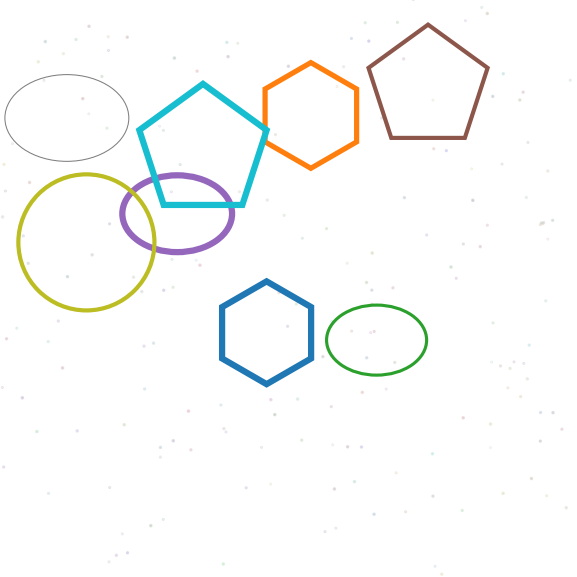[{"shape": "hexagon", "thickness": 3, "radius": 0.44, "center": [0.462, 0.423]}, {"shape": "hexagon", "thickness": 2.5, "radius": 0.46, "center": [0.538, 0.799]}, {"shape": "oval", "thickness": 1.5, "radius": 0.43, "center": [0.652, 0.41]}, {"shape": "oval", "thickness": 3, "radius": 0.48, "center": [0.307, 0.629]}, {"shape": "pentagon", "thickness": 2, "radius": 0.54, "center": [0.741, 0.848]}, {"shape": "oval", "thickness": 0.5, "radius": 0.54, "center": [0.116, 0.795]}, {"shape": "circle", "thickness": 2, "radius": 0.59, "center": [0.15, 0.579]}, {"shape": "pentagon", "thickness": 3, "radius": 0.58, "center": [0.351, 0.738]}]